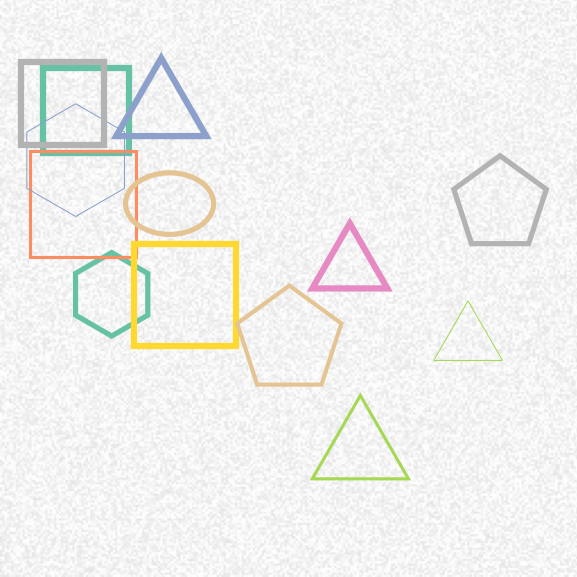[{"shape": "hexagon", "thickness": 2.5, "radius": 0.36, "center": [0.193, 0.49]}, {"shape": "square", "thickness": 3, "radius": 0.37, "center": [0.149, 0.807]}, {"shape": "square", "thickness": 1.5, "radius": 0.46, "center": [0.143, 0.646]}, {"shape": "hexagon", "thickness": 0.5, "radius": 0.49, "center": [0.131, 0.722]}, {"shape": "triangle", "thickness": 3, "radius": 0.45, "center": [0.279, 0.809]}, {"shape": "triangle", "thickness": 3, "radius": 0.38, "center": [0.606, 0.537]}, {"shape": "triangle", "thickness": 1.5, "radius": 0.48, "center": [0.624, 0.218]}, {"shape": "triangle", "thickness": 0.5, "radius": 0.34, "center": [0.811, 0.409]}, {"shape": "square", "thickness": 3, "radius": 0.44, "center": [0.32, 0.488]}, {"shape": "oval", "thickness": 2.5, "radius": 0.38, "center": [0.294, 0.647]}, {"shape": "pentagon", "thickness": 2, "radius": 0.47, "center": [0.501, 0.41]}, {"shape": "square", "thickness": 3, "radius": 0.36, "center": [0.108, 0.82]}, {"shape": "pentagon", "thickness": 2.5, "radius": 0.42, "center": [0.866, 0.645]}]